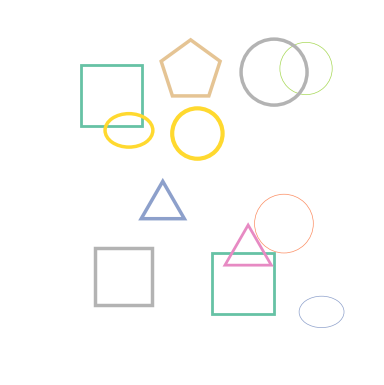[{"shape": "square", "thickness": 2, "radius": 0.4, "center": [0.631, 0.264]}, {"shape": "square", "thickness": 2, "radius": 0.4, "center": [0.29, 0.752]}, {"shape": "circle", "thickness": 0.5, "radius": 0.38, "center": [0.738, 0.419]}, {"shape": "oval", "thickness": 0.5, "radius": 0.29, "center": [0.835, 0.19]}, {"shape": "triangle", "thickness": 2.5, "radius": 0.32, "center": [0.423, 0.464]}, {"shape": "triangle", "thickness": 2, "radius": 0.35, "center": [0.644, 0.346]}, {"shape": "circle", "thickness": 0.5, "radius": 0.34, "center": [0.795, 0.822]}, {"shape": "oval", "thickness": 2.5, "radius": 0.31, "center": [0.335, 0.661]}, {"shape": "circle", "thickness": 3, "radius": 0.33, "center": [0.513, 0.653]}, {"shape": "pentagon", "thickness": 2.5, "radius": 0.4, "center": [0.495, 0.816]}, {"shape": "circle", "thickness": 2.5, "radius": 0.43, "center": [0.712, 0.813]}, {"shape": "square", "thickness": 2.5, "radius": 0.37, "center": [0.321, 0.282]}]